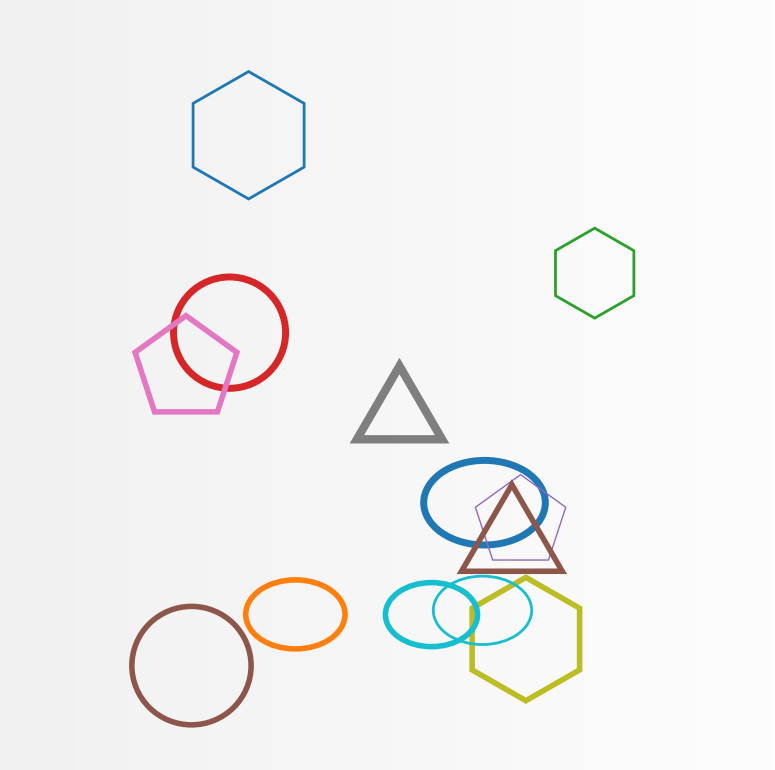[{"shape": "oval", "thickness": 2.5, "radius": 0.39, "center": [0.625, 0.347]}, {"shape": "hexagon", "thickness": 1, "radius": 0.41, "center": [0.321, 0.824]}, {"shape": "oval", "thickness": 2, "radius": 0.32, "center": [0.381, 0.202]}, {"shape": "hexagon", "thickness": 1, "radius": 0.29, "center": [0.767, 0.645]}, {"shape": "circle", "thickness": 2.5, "radius": 0.36, "center": [0.296, 0.568]}, {"shape": "pentagon", "thickness": 0.5, "radius": 0.31, "center": [0.672, 0.322]}, {"shape": "triangle", "thickness": 2, "radius": 0.38, "center": [0.66, 0.296]}, {"shape": "circle", "thickness": 2, "radius": 0.38, "center": [0.247, 0.136]}, {"shape": "pentagon", "thickness": 2, "radius": 0.35, "center": [0.24, 0.521]}, {"shape": "triangle", "thickness": 3, "radius": 0.32, "center": [0.515, 0.461]}, {"shape": "hexagon", "thickness": 2, "radius": 0.4, "center": [0.679, 0.17]}, {"shape": "oval", "thickness": 1, "radius": 0.32, "center": [0.623, 0.207]}, {"shape": "oval", "thickness": 2, "radius": 0.3, "center": [0.557, 0.202]}]